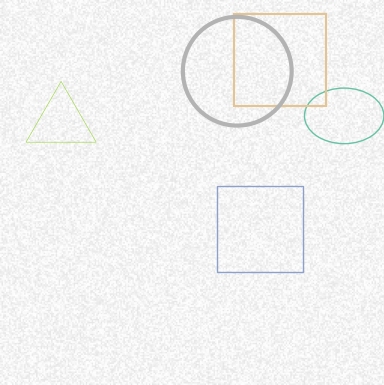[{"shape": "oval", "thickness": 1, "radius": 0.52, "center": [0.894, 0.699]}, {"shape": "square", "thickness": 1, "radius": 0.56, "center": [0.675, 0.405]}, {"shape": "triangle", "thickness": 0.5, "radius": 0.53, "center": [0.159, 0.683]}, {"shape": "square", "thickness": 1.5, "radius": 0.6, "center": [0.727, 0.844]}, {"shape": "circle", "thickness": 3, "radius": 0.71, "center": [0.616, 0.815]}]